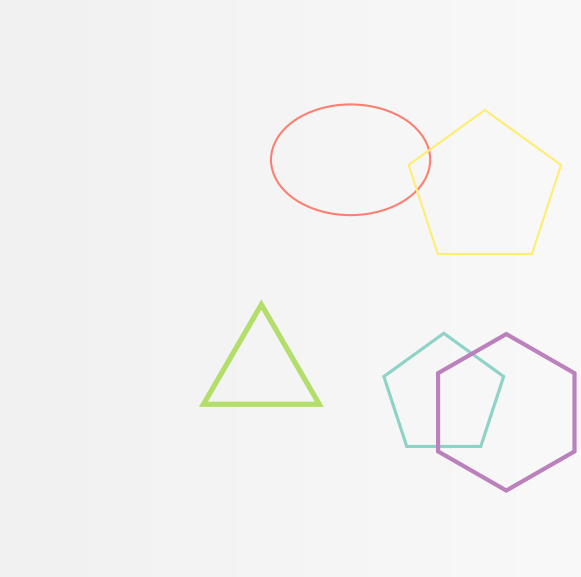[{"shape": "pentagon", "thickness": 1.5, "radius": 0.54, "center": [0.763, 0.314]}, {"shape": "oval", "thickness": 1, "radius": 0.68, "center": [0.603, 0.722]}, {"shape": "triangle", "thickness": 2.5, "radius": 0.58, "center": [0.45, 0.357]}, {"shape": "hexagon", "thickness": 2, "radius": 0.68, "center": [0.871, 0.285]}, {"shape": "pentagon", "thickness": 1, "radius": 0.69, "center": [0.834, 0.671]}]